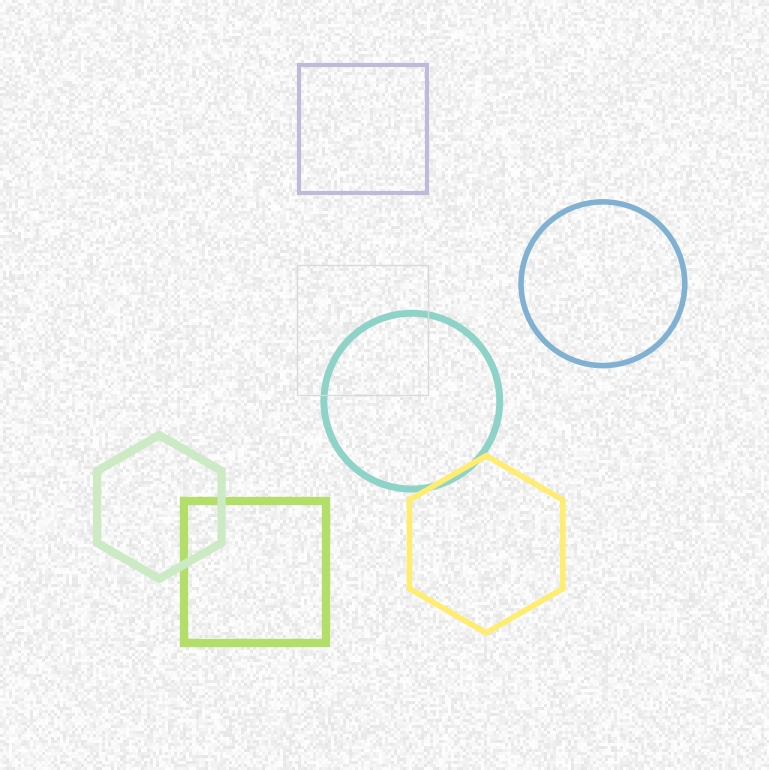[{"shape": "circle", "thickness": 2.5, "radius": 0.57, "center": [0.535, 0.479]}, {"shape": "square", "thickness": 1.5, "radius": 0.42, "center": [0.472, 0.833]}, {"shape": "circle", "thickness": 2, "radius": 0.53, "center": [0.783, 0.632]}, {"shape": "square", "thickness": 3, "radius": 0.46, "center": [0.331, 0.257]}, {"shape": "square", "thickness": 0.5, "radius": 0.42, "center": [0.471, 0.571]}, {"shape": "hexagon", "thickness": 3, "radius": 0.47, "center": [0.207, 0.342]}, {"shape": "hexagon", "thickness": 2, "radius": 0.58, "center": [0.631, 0.293]}]